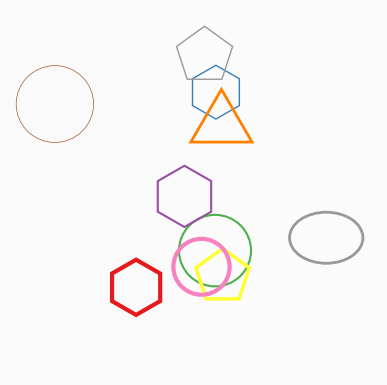[{"shape": "hexagon", "thickness": 3, "radius": 0.36, "center": [0.351, 0.254]}, {"shape": "hexagon", "thickness": 1, "radius": 0.35, "center": [0.557, 0.761]}, {"shape": "circle", "thickness": 1.5, "radius": 0.46, "center": [0.555, 0.349]}, {"shape": "hexagon", "thickness": 1.5, "radius": 0.4, "center": [0.476, 0.49]}, {"shape": "triangle", "thickness": 2, "radius": 0.46, "center": [0.571, 0.677]}, {"shape": "pentagon", "thickness": 2.5, "radius": 0.36, "center": [0.574, 0.282]}, {"shape": "circle", "thickness": 0.5, "radius": 0.5, "center": [0.142, 0.73]}, {"shape": "circle", "thickness": 3, "radius": 0.36, "center": [0.52, 0.307]}, {"shape": "oval", "thickness": 2, "radius": 0.47, "center": [0.842, 0.382]}, {"shape": "pentagon", "thickness": 1, "radius": 0.38, "center": [0.528, 0.856]}]